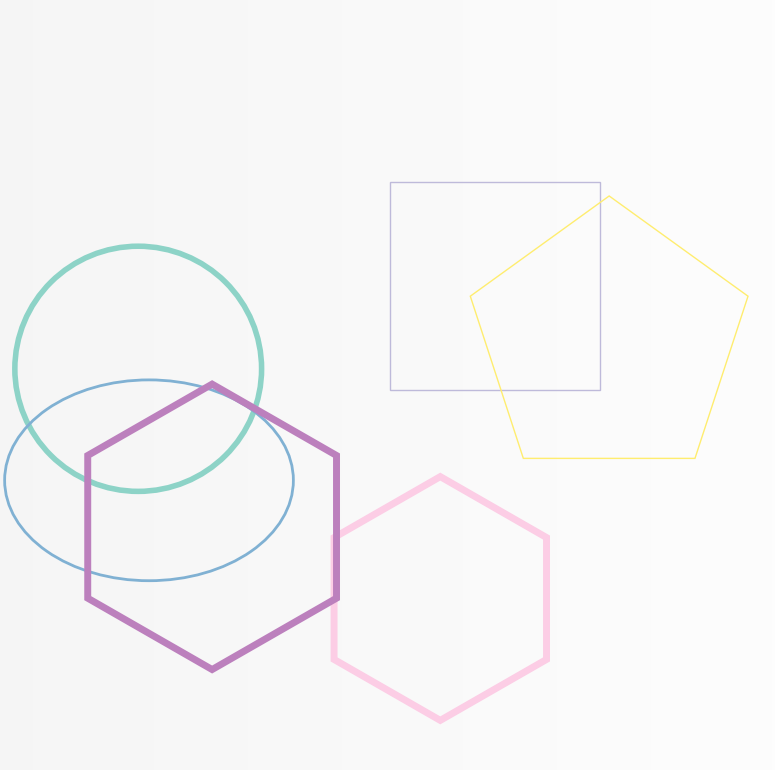[{"shape": "circle", "thickness": 2, "radius": 0.8, "center": [0.178, 0.521]}, {"shape": "square", "thickness": 0.5, "radius": 0.68, "center": [0.639, 0.629]}, {"shape": "oval", "thickness": 1, "radius": 0.93, "center": [0.192, 0.376]}, {"shape": "hexagon", "thickness": 2.5, "radius": 0.79, "center": [0.568, 0.223]}, {"shape": "hexagon", "thickness": 2.5, "radius": 0.93, "center": [0.274, 0.316]}, {"shape": "pentagon", "thickness": 0.5, "radius": 0.94, "center": [0.786, 0.557]}]